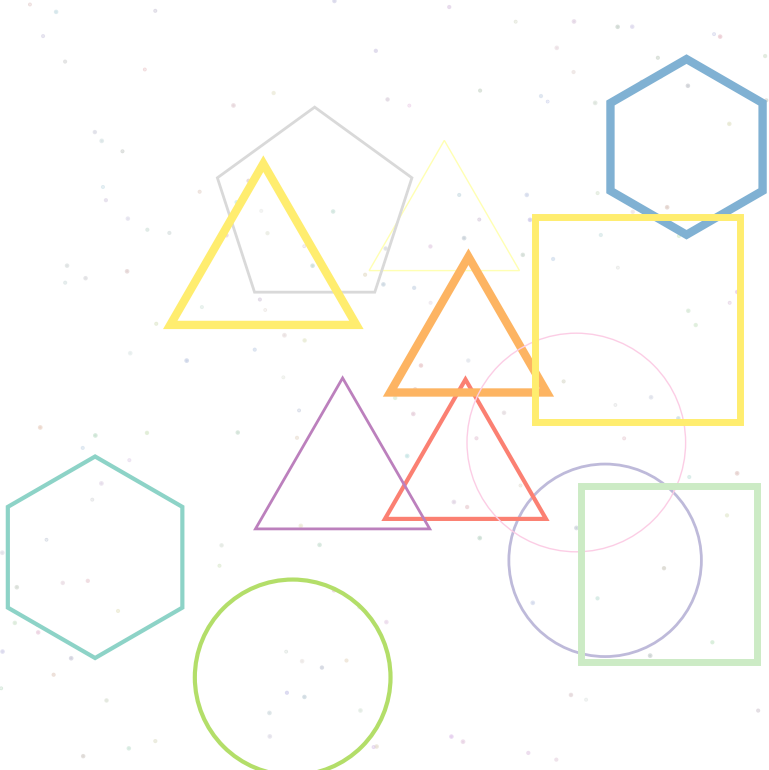[{"shape": "hexagon", "thickness": 1.5, "radius": 0.65, "center": [0.123, 0.276]}, {"shape": "triangle", "thickness": 0.5, "radius": 0.56, "center": [0.577, 0.705]}, {"shape": "circle", "thickness": 1, "radius": 0.63, "center": [0.786, 0.272]}, {"shape": "triangle", "thickness": 1.5, "radius": 0.6, "center": [0.605, 0.386]}, {"shape": "hexagon", "thickness": 3, "radius": 0.57, "center": [0.892, 0.809]}, {"shape": "triangle", "thickness": 3, "radius": 0.59, "center": [0.608, 0.549]}, {"shape": "circle", "thickness": 1.5, "radius": 0.64, "center": [0.38, 0.12]}, {"shape": "circle", "thickness": 0.5, "radius": 0.71, "center": [0.748, 0.425]}, {"shape": "pentagon", "thickness": 1, "radius": 0.66, "center": [0.409, 0.728]}, {"shape": "triangle", "thickness": 1, "radius": 0.65, "center": [0.445, 0.378]}, {"shape": "square", "thickness": 2.5, "radius": 0.57, "center": [0.869, 0.255]}, {"shape": "triangle", "thickness": 3, "radius": 0.7, "center": [0.342, 0.648]}, {"shape": "square", "thickness": 2.5, "radius": 0.67, "center": [0.828, 0.585]}]